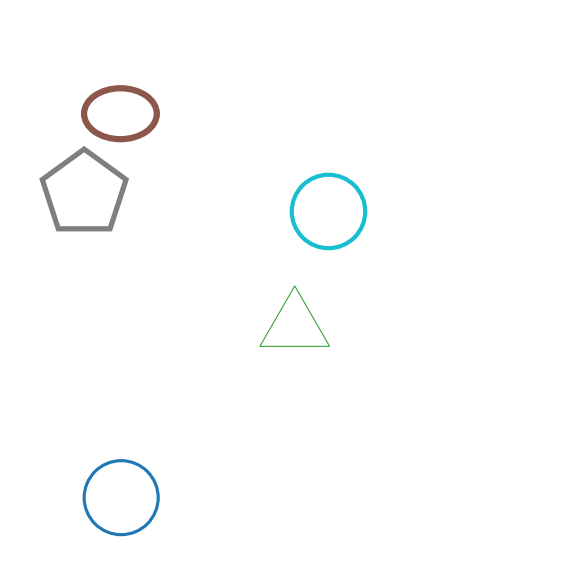[{"shape": "circle", "thickness": 1.5, "radius": 0.32, "center": [0.21, 0.137]}, {"shape": "triangle", "thickness": 0.5, "radius": 0.35, "center": [0.51, 0.434]}, {"shape": "oval", "thickness": 3, "radius": 0.31, "center": [0.209, 0.802]}, {"shape": "pentagon", "thickness": 2.5, "radius": 0.38, "center": [0.146, 0.665]}, {"shape": "circle", "thickness": 2, "radius": 0.32, "center": [0.569, 0.633]}]